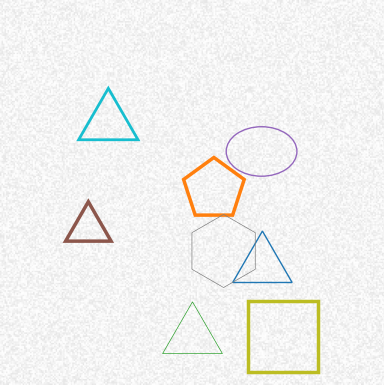[{"shape": "triangle", "thickness": 1, "radius": 0.45, "center": [0.682, 0.311]}, {"shape": "pentagon", "thickness": 2.5, "radius": 0.41, "center": [0.556, 0.508]}, {"shape": "triangle", "thickness": 0.5, "radius": 0.45, "center": [0.5, 0.126]}, {"shape": "oval", "thickness": 1, "radius": 0.46, "center": [0.679, 0.607]}, {"shape": "triangle", "thickness": 2.5, "radius": 0.34, "center": [0.229, 0.408]}, {"shape": "hexagon", "thickness": 0.5, "radius": 0.47, "center": [0.581, 0.348]}, {"shape": "square", "thickness": 2.5, "radius": 0.46, "center": [0.735, 0.126]}, {"shape": "triangle", "thickness": 2, "radius": 0.45, "center": [0.281, 0.682]}]